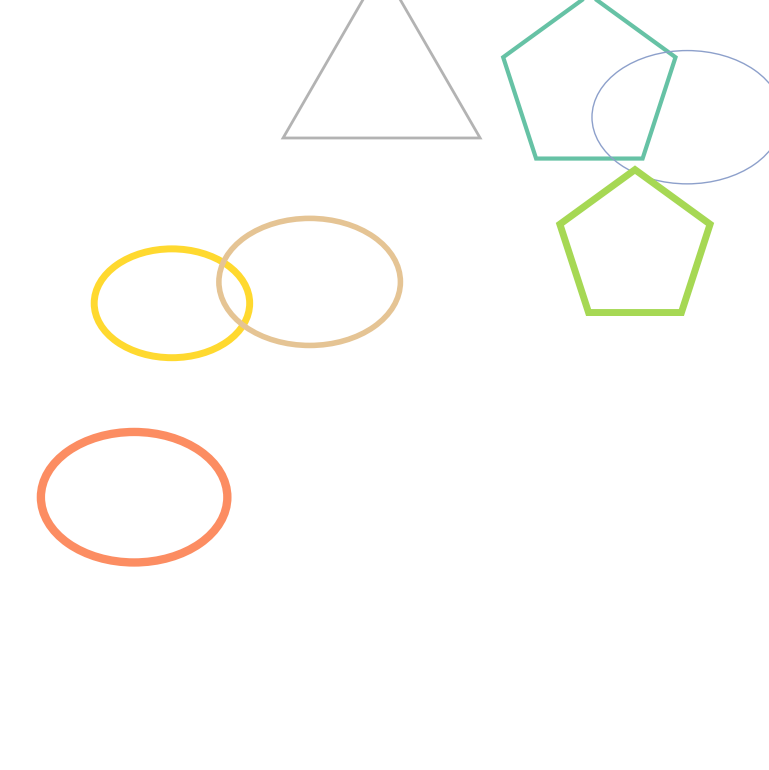[{"shape": "pentagon", "thickness": 1.5, "radius": 0.59, "center": [0.765, 0.889]}, {"shape": "oval", "thickness": 3, "radius": 0.61, "center": [0.174, 0.354]}, {"shape": "oval", "thickness": 0.5, "radius": 0.62, "center": [0.892, 0.848]}, {"shape": "pentagon", "thickness": 2.5, "radius": 0.51, "center": [0.825, 0.677]}, {"shape": "oval", "thickness": 2.5, "radius": 0.5, "center": [0.223, 0.606]}, {"shape": "oval", "thickness": 2, "radius": 0.59, "center": [0.402, 0.634]}, {"shape": "triangle", "thickness": 1, "radius": 0.74, "center": [0.496, 0.895]}]